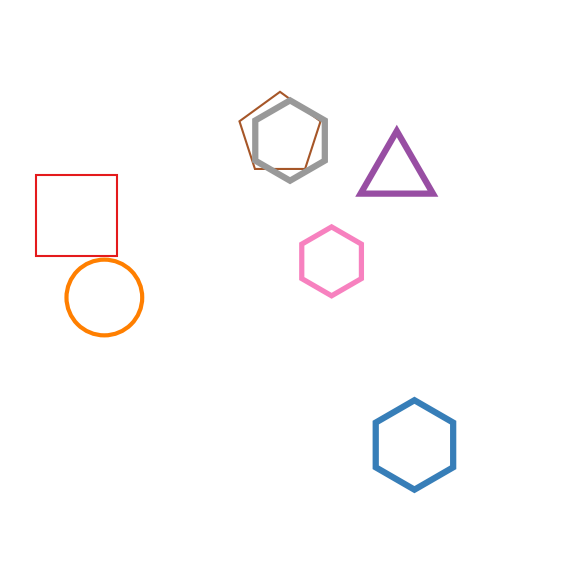[{"shape": "square", "thickness": 1, "radius": 0.35, "center": [0.132, 0.626]}, {"shape": "hexagon", "thickness": 3, "radius": 0.39, "center": [0.718, 0.229]}, {"shape": "triangle", "thickness": 3, "radius": 0.36, "center": [0.687, 0.7]}, {"shape": "circle", "thickness": 2, "radius": 0.33, "center": [0.181, 0.484]}, {"shape": "pentagon", "thickness": 1, "radius": 0.37, "center": [0.485, 0.766]}, {"shape": "hexagon", "thickness": 2.5, "radius": 0.3, "center": [0.574, 0.547]}, {"shape": "hexagon", "thickness": 3, "radius": 0.35, "center": [0.502, 0.756]}]